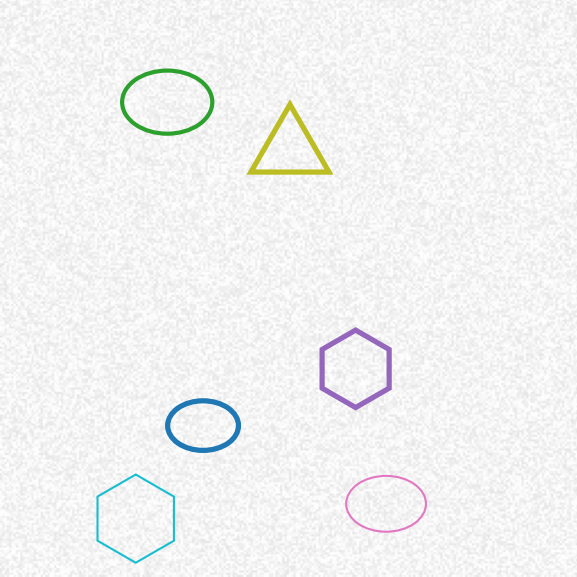[{"shape": "oval", "thickness": 2.5, "radius": 0.31, "center": [0.352, 0.262]}, {"shape": "oval", "thickness": 2, "radius": 0.39, "center": [0.29, 0.822]}, {"shape": "hexagon", "thickness": 2.5, "radius": 0.34, "center": [0.616, 0.36]}, {"shape": "oval", "thickness": 1, "radius": 0.35, "center": [0.669, 0.127]}, {"shape": "triangle", "thickness": 2.5, "radius": 0.39, "center": [0.502, 0.74]}, {"shape": "hexagon", "thickness": 1, "radius": 0.38, "center": [0.235, 0.101]}]